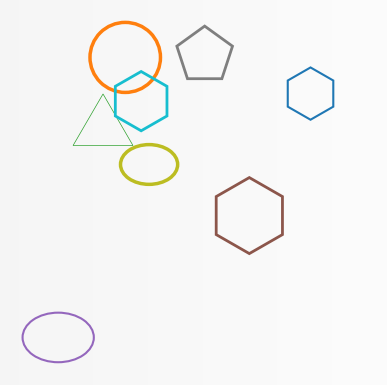[{"shape": "hexagon", "thickness": 1.5, "radius": 0.34, "center": [0.801, 0.757]}, {"shape": "circle", "thickness": 2.5, "radius": 0.45, "center": [0.323, 0.851]}, {"shape": "triangle", "thickness": 0.5, "radius": 0.45, "center": [0.266, 0.667]}, {"shape": "oval", "thickness": 1.5, "radius": 0.46, "center": [0.15, 0.124]}, {"shape": "hexagon", "thickness": 2, "radius": 0.49, "center": [0.643, 0.44]}, {"shape": "pentagon", "thickness": 2, "radius": 0.38, "center": [0.528, 0.857]}, {"shape": "oval", "thickness": 2.5, "radius": 0.37, "center": [0.385, 0.573]}, {"shape": "hexagon", "thickness": 2, "radius": 0.38, "center": [0.364, 0.737]}]